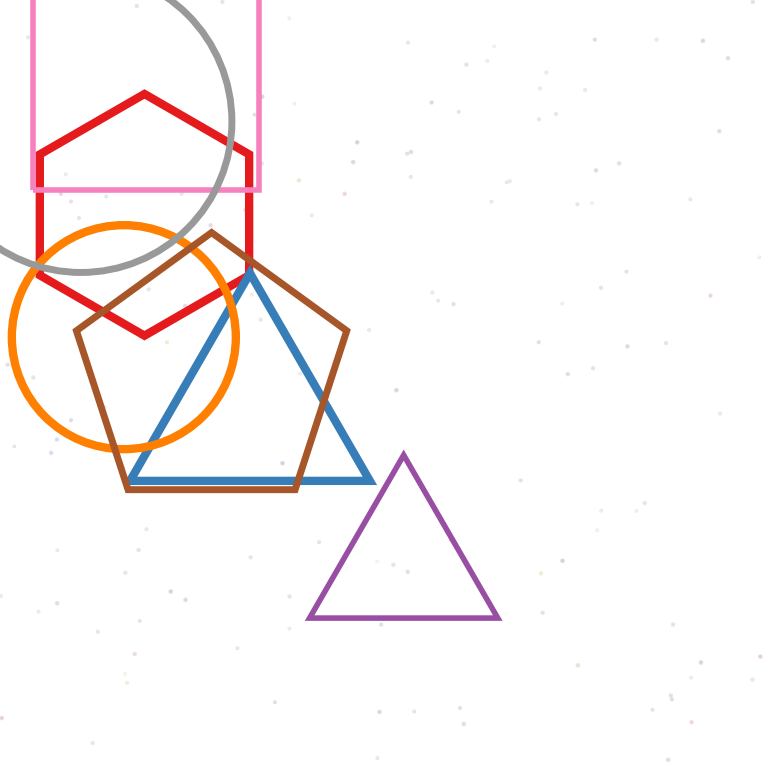[{"shape": "hexagon", "thickness": 3, "radius": 0.78, "center": [0.188, 0.721]}, {"shape": "triangle", "thickness": 3, "radius": 0.9, "center": [0.325, 0.465]}, {"shape": "triangle", "thickness": 2, "radius": 0.71, "center": [0.524, 0.268]}, {"shape": "circle", "thickness": 3, "radius": 0.73, "center": [0.161, 0.562]}, {"shape": "pentagon", "thickness": 2.5, "radius": 0.92, "center": [0.275, 0.513]}, {"shape": "square", "thickness": 2, "radius": 0.73, "center": [0.19, 0.9]}, {"shape": "circle", "thickness": 2.5, "radius": 0.98, "center": [0.105, 0.842]}]